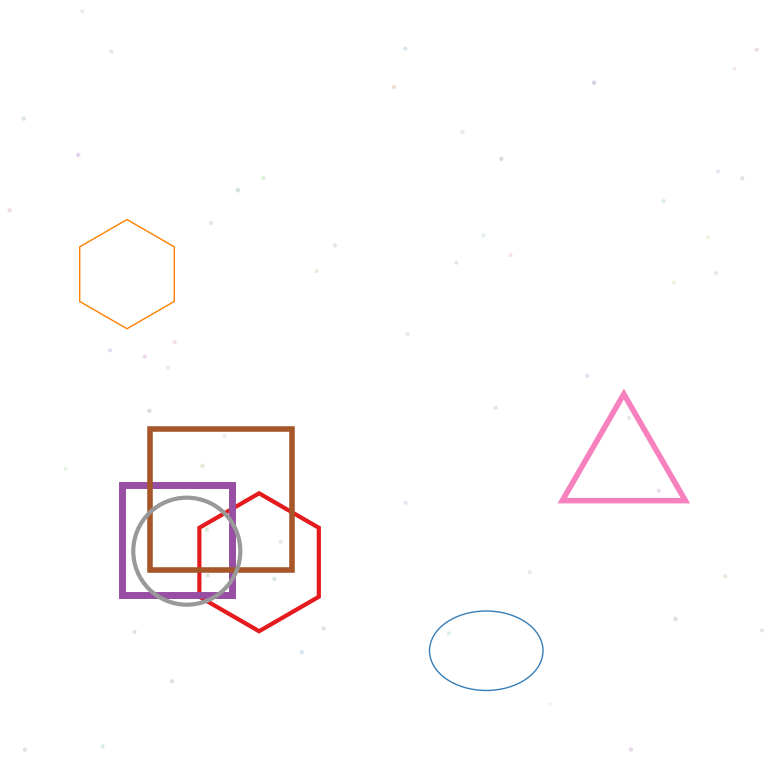[{"shape": "hexagon", "thickness": 1.5, "radius": 0.45, "center": [0.336, 0.27]}, {"shape": "oval", "thickness": 0.5, "radius": 0.37, "center": [0.632, 0.155]}, {"shape": "square", "thickness": 2.5, "radius": 0.36, "center": [0.23, 0.299]}, {"shape": "hexagon", "thickness": 0.5, "radius": 0.35, "center": [0.165, 0.644]}, {"shape": "square", "thickness": 2, "radius": 0.46, "center": [0.287, 0.351]}, {"shape": "triangle", "thickness": 2, "radius": 0.46, "center": [0.81, 0.396]}, {"shape": "circle", "thickness": 1.5, "radius": 0.35, "center": [0.243, 0.284]}]